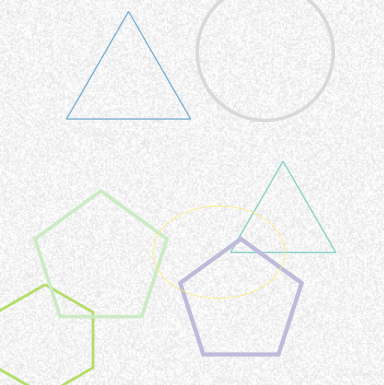[{"shape": "triangle", "thickness": 1, "radius": 0.79, "center": [0.735, 0.423]}, {"shape": "pentagon", "thickness": 3, "radius": 0.83, "center": [0.626, 0.214]}, {"shape": "triangle", "thickness": 1, "radius": 0.93, "center": [0.334, 0.784]}, {"shape": "hexagon", "thickness": 2, "radius": 0.72, "center": [0.117, 0.117]}, {"shape": "circle", "thickness": 2.5, "radius": 0.88, "center": [0.689, 0.864]}, {"shape": "pentagon", "thickness": 2.5, "radius": 0.9, "center": [0.262, 0.324]}, {"shape": "oval", "thickness": 0.5, "radius": 0.86, "center": [0.569, 0.345]}]